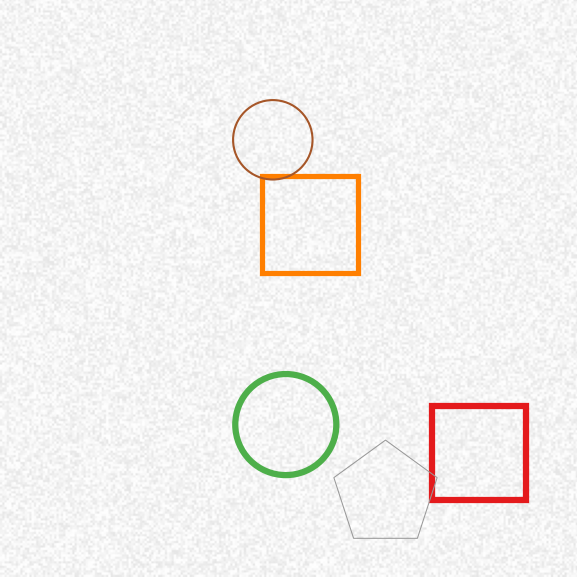[{"shape": "square", "thickness": 3, "radius": 0.41, "center": [0.829, 0.216]}, {"shape": "circle", "thickness": 3, "radius": 0.44, "center": [0.495, 0.264]}, {"shape": "square", "thickness": 2.5, "radius": 0.42, "center": [0.537, 0.61]}, {"shape": "circle", "thickness": 1, "radius": 0.34, "center": [0.472, 0.757]}, {"shape": "pentagon", "thickness": 0.5, "radius": 0.47, "center": [0.668, 0.143]}]